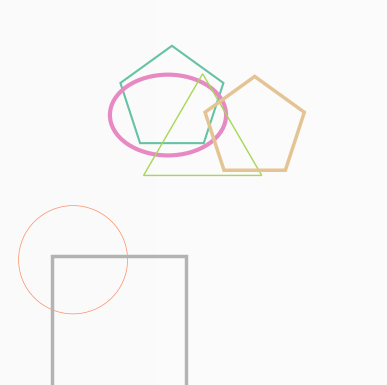[{"shape": "pentagon", "thickness": 1.5, "radius": 0.7, "center": [0.444, 0.741]}, {"shape": "circle", "thickness": 0.5, "radius": 0.7, "center": [0.189, 0.325]}, {"shape": "oval", "thickness": 3, "radius": 0.75, "center": [0.433, 0.701]}, {"shape": "triangle", "thickness": 1, "radius": 0.88, "center": [0.523, 0.632]}, {"shape": "pentagon", "thickness": 2.5, "radius": 0.67, "center": [0.657, 0.667]}, {"shape": "square", "thickness": 2.5, "radius": 0.86, "center": [0.306, 0.163]}]